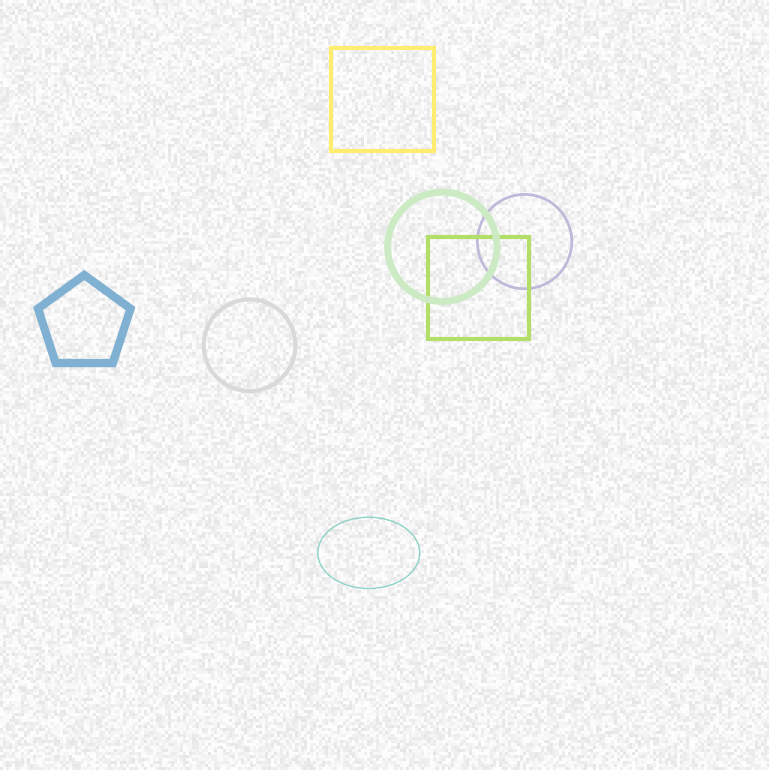[{"shape": "oval", "thickness": 0.5, "radius": 0.33, "center": [0.479, 0.282]}, {"shape": "circle", "thickness": 1, "radius": 0.31, "center": [0.681, 0.686]}, {"shape": "pentagon", "thickness": 3, "radius": 0.32, "center": [0.109, 0.58]}, {"shape": "square", "thickness": 1.5, "radius": 0.33, "center": [0.621, 0.626]}, {"shape": "circle", "thickness": 1.5, "radius": 0.3, "center": [0.324, 0.552]}, {"shape": "circle", "thickness": 2.5, "radius": 0.36, "center": [0.574, 0.68]}, {"shape": "square", "thickness": 1.5, "radius": 0.33, "center": [0.497, 0.871]}]